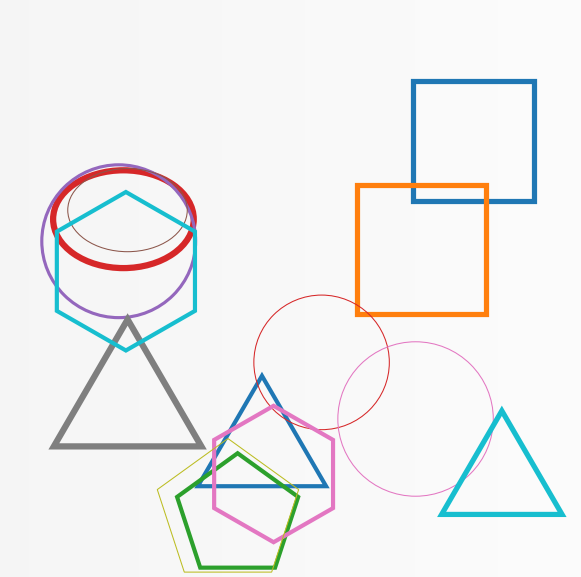[{"shape": "triangle", "thickness": 2, "radius": 0.64, "center": [0.451, 0.221]}, {"shape": "square", "thickness": 2.5, "radius": 0.52, "center": [0.815, 0.755]}, {"shape": "square", "thickness": 2.5, "radius": 0.56, "center": [0.725, 0.567]}, {"shape": "pentagon", "thickness": 2, "radius": 0.55, "center": [0.409, 0.105]}, {"shape": "circle", "thickness": 0.5, "radius": 0.58, "center": [0.553, 0.372]}, {"shape": "oval", "thickness": 3, "radius": 0.6, "center": [0.212, 0.62]}, {"shape": "circle", "thickness": 1.5, "radius": 0.66, "center": [0.204, 0.581]}, {"shape": "oval", "thickness": 0.5, "radius": 0.51, "center": [0.219, 0.635]}, {"shape": "circle", "thickness": 0.5, "radius": 0.67, "center": [0.715, 0.274]}, {"shape": "hexagon", "thickness": 2, "radius": 0.59, "center": [0.471, 0.178]}, {"shape": "triangle", "thickness": 3, "radius": 0.73, "center": [0.22, 0.299]}, {"shape": "pentagon", "thickness": 0.5, "radius": 0.64, "center": [0.392, 0.112]}, {"shape": "triangle", "thickness": 2.5, "radius": 0.6, "center": [0.863, 0.168]}, {"shape": "hexagon", "thickness": 2, "radius": 0.69, "center": [0.217, 0.529]}]